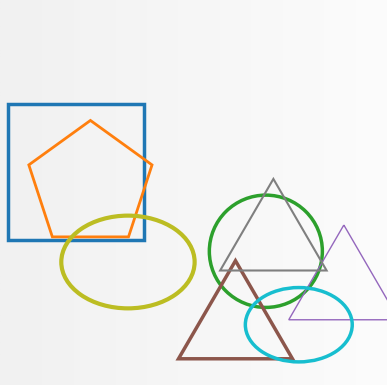[{"shape": "square", "thickness": 2.5, "radius": 0.88, "center": [0.196, 0.553]}, {"shape": "pentagon", "thickness": 2, "radius": 0.84, "center": [0.233, 0.52]}, {"shape": "circle", "thickness": 2.5, "radius": 0.73, "center": [0.686, 0.347]}, {"shape": "triangle", "thickness": 1, "radius": 0.82, "center": [0.887, 0.251]}, {"shape": "triangle", "thickness": 2.5, "radius": 0.85, "center": [0.608, 0.153]}, {"shape": "triangle", "thickness": 1.5, "radius": 0.79, "center": [0.705, 0.377]}, {"shape": "oval", "thickness": 3, "radius": 0.86, "center": [0.33, 0.319]}, {"shape": "oval", "thickness": 2.5, "radius": 0.69, "center": [0.771, 0.157]}]